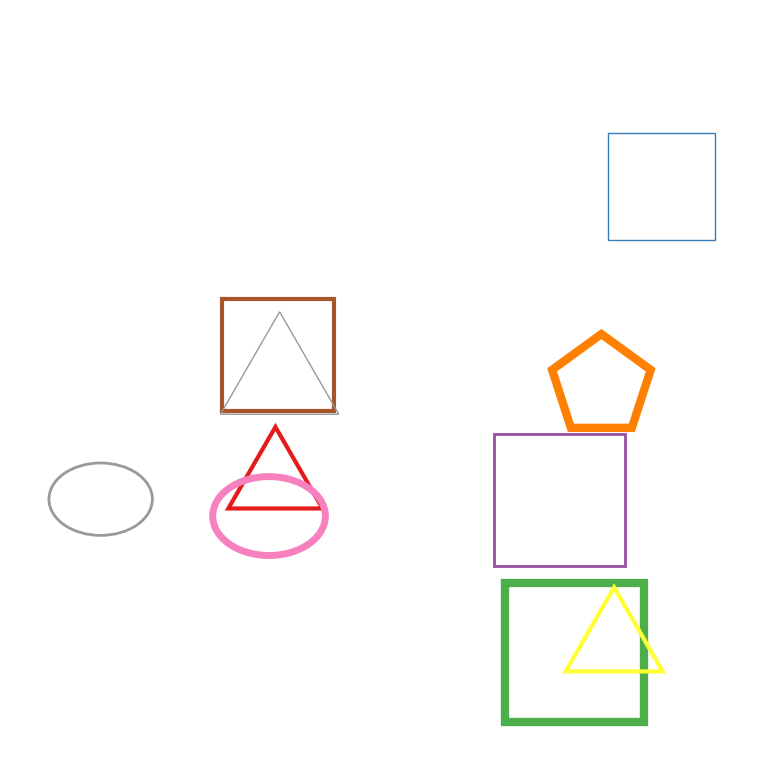[{"shape": "triangle", "thickness": 1.5, "radius": 0.35, "center": [0.358, 0.375]}, {"shape": "square", "thickness": 0.5, "radius": 0.35, "center": [0.859, 0.757]}, {"shape": "square", "thickness": 3, "radius": 0.45, "center": [0.746, 0.153]}, {"shape": "square", "thickness": 1, "radius": 0.43, "center": [0.727, 0.351]}, {"shape": "pentagon", "thickness": 3, "radius": 0.34, "center": [0.781, 0.499]}, {"shape": "triangle", "thickness": 1.5, "radius": 0.36, "center": [0.798, 0.164]}, {"shape": "square", "thickness": 1.5, "radius": 0.36, "center": [0.361, 0.539]}, {"shape": "oval", "thickness": 2.5, "radius": 0.37, "center": [0.349, 0.33]}, {"shape": "triangle", "thickness": 0.5, "radius": 0.44, "center": [0.363, 0.506]}, {"shape": "oval", "thickness": 1, "radius": 0.34, "center": [0.131, 0.352]}]